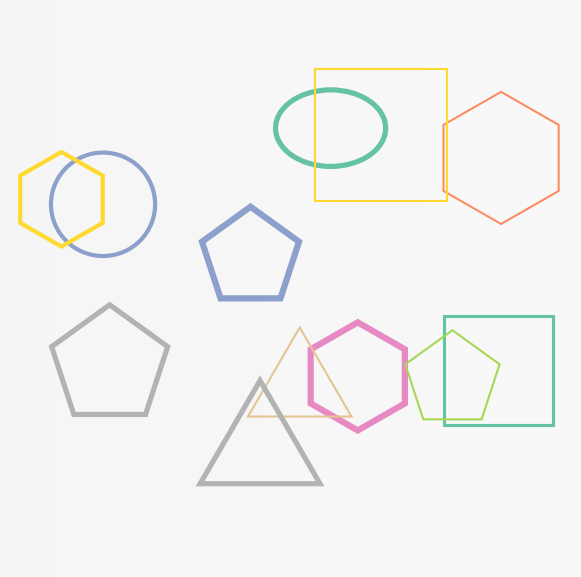[{"shape": "square", "thickness": 1.5, "radius": 0.47, "center": [0.858, 0.358]}, {"shape": "oval", "thickness": 2.5, "radius": 0.47, "center": [0.569, 0.777]}, {"shape": "hexagon", "thickness": 1, "radius": 0.57, "center": [0.862, 0.726]}, {"shape": "circle", "thickness": 2, "radius": 0.45, "center": [0.177, 0.645]}, {"shape": "pentagon", "thickness": 3, "radius": 0.44, "center": [0.431, 0.553]}, {"shape": "hexagon", "thickness": 3, "radius": 0.47, "center": [0.616, 0.347]}, {"shape": "pentagon", "thickness": 1, "radius": 0.43, "center": [0.778, 0.342]}, {"shape": "hexagon", "thickness": 2, "radius": 0.41, "center": [0.106, 0.654]}, {"shape": "square", "thickness": 1, "radius": 0.57, "center": [0.655, 0.765]}, {"shape": "triangle", "thickness": 1, "radius": 0.51, "center": [0.516, 0.329]}, {"shape": "pentagon", "thickness": 2.5, "radius": 0.52, "center": [0.189, 0.366]}, {"shape": "triangle", "thickness": 2.5, "radius": 0.6, "center": [0.447, 0.221]}]